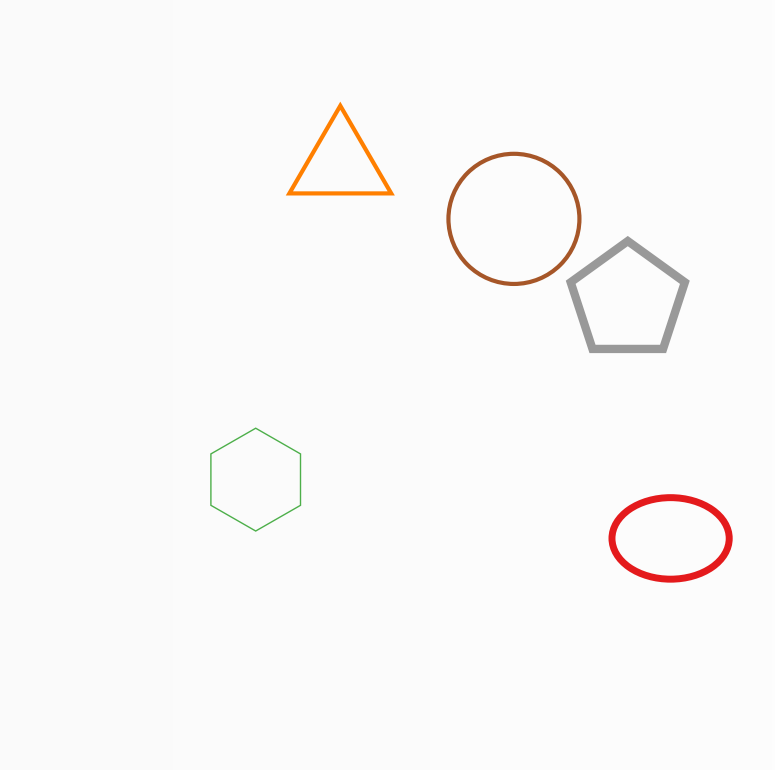[{"shape": "oval", "thickness": 2.5, "radius": 0.38, "center": [0.865, 0.301]}, {"shape": "hexagon", "thickness": 0.5, "radius": 0.33, "center": [0.33, 0.377]}, {"shape": "triangle", "thickness": 1.5, "radius": 0.38, "center": [0.439, 0.787]}, {"shape": "circle", "thickness": 1.5, "radius": 0.42, "center": [0.663, 0.716]}, {"shape": "pentagon", "thickness": 3, "radius": 0.39, "center": [0.81, 0.609]}]